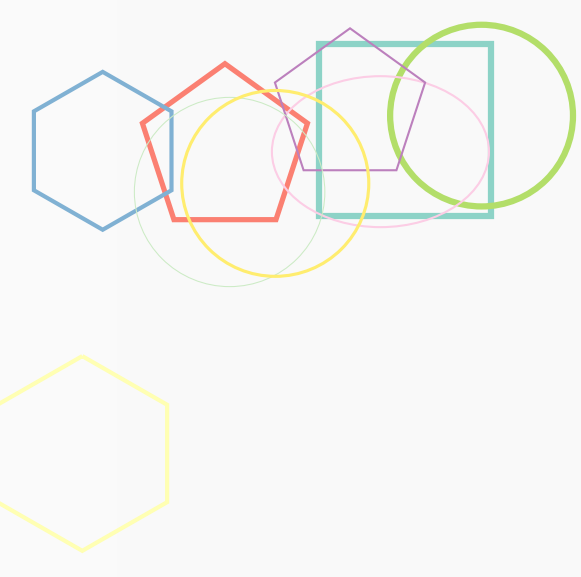[{"shape": "square", "thickness": 3, "radius": 0.74, "center": [0.697, 0.774]}, {"shape": "hexagon", "thickness": 2, "radius": 0.84, "center": [0.142, 0.214]}, {"shape": "pentagon", "thickness": 2.5, "radius": 0.75, "center": [0.387, 0.74]}, {"shape": "hexagon", "thickness": 2, "radius": 0.68, "center": [0.177, 0.738]}, {"shape": "circle", "thickness": 3, "radius": 0.79, "center": [0.828, 0.799]}, {"shape": "oval", "thickness": 1, "radius": 0.93, "center": [0.655, 0.737]}, {"shape": "pentagon", "thickness": 1, "radius": 0.68, "center": [0.602, 0.814]}, {"shape": "circle", "thickness": 0.5, "radius": 0.82, "center": [0.395, 0.667]}, {"shape": "circle", "thickness": 1.5, "radius": 0.8, "center": [0.474, 0.682]}]